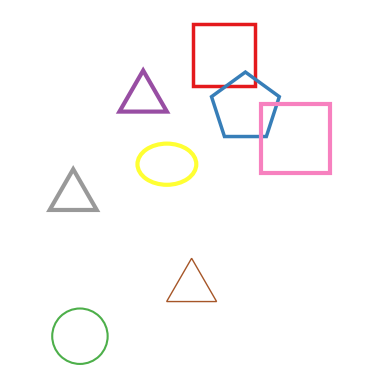[{"shape": "square", "thickness": 2.5, "radius": 0.4, "center": [0.582, 0.857]}, {"shape": "pentagon", "thickness": 2.5, "radius": 0.46, "center": [0.637, 0.72]}, {"shape": "circle", "thickness": 1.5, "radius": 0.36, "center": [0.208, 0.127]}, {"shape": "triangle", "thickness": 3, "radius": 0.36, "center": [0.372, 0.746]}, {"shape": "oval", "thickness": 3, "radius": 0.38, "center": [0.433, 0.573]}, {"shape": "triangle", "thickness": 1, "radius": 0.37, "center": [0.498, 0.254]}, {"shape": "square", "thickness": 3, "radius": 0.45, "center": [0.768, 0.641]}, {"shape": "triangle", "thickness": 3, "radius": 0.35, "center": [0.19, 0.49]}]